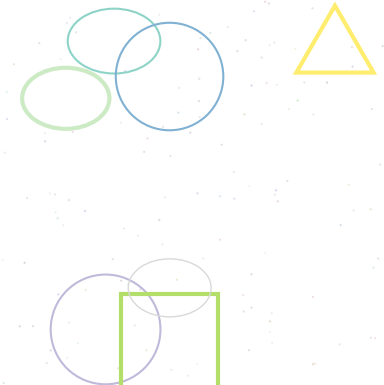[{"shape": "oval", "thickness": 1.5, "radius": 0.6, "center": [0.296, 0.893]}, {"shape": "circle", "thickness": 1.5, "radius": 0.71, "center": [0.274, 0.144]}, {"shape": "circle", "thickness": 1.5, "radius": 0.7, "center": [0.44, 0.801]}, {"shape": "square", "thickness": 3, "radius": 0.63, "center": [0.44, 0.111]}, {"shape": "oval", "thickness": 1, "radius": 0.54, "center": [0.441, 0.252]}, {"shape": "oval", "thickness": 3, "radius": 0.57, "center": [0.171, 0.745]}, {"shape": "triangle", "thickness": 3, "radius": 0.58, "center": [0.87, 0.869]}]